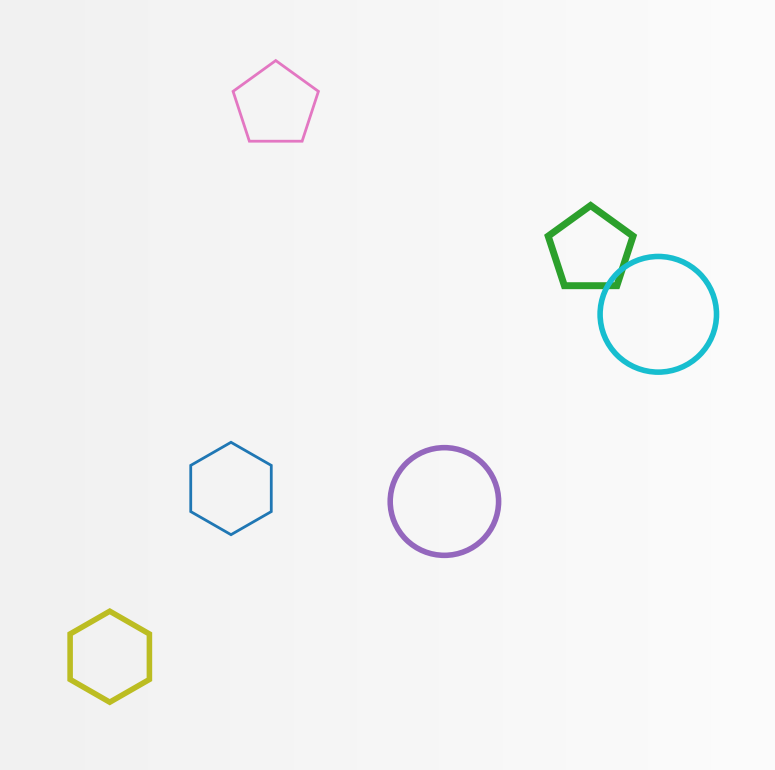[{"shape": "hexagon", "thickness": 1, "radius": 0.3, "center": [0.298, 0.366]}, {"shape": "pentagon", "thickness": 2.5, "radius": 0.29, "center": [0.762, 0.676]}, {"shape": "circle", "thickness": 2, "radius": 0.35, "center": [0.573, 0.349]}, {"shape": "pentagon", "thickness": 1, "radius": 0.29, "center": [0.356, 0.863]}, {"shape": "hexagon", "thickness": 2, "radius": 0.3, "center": [0.142, 0.147]}, {"shape": "circle", "thickness": 2, "radius": 0.38, "center": [0.849, 0.592]}]